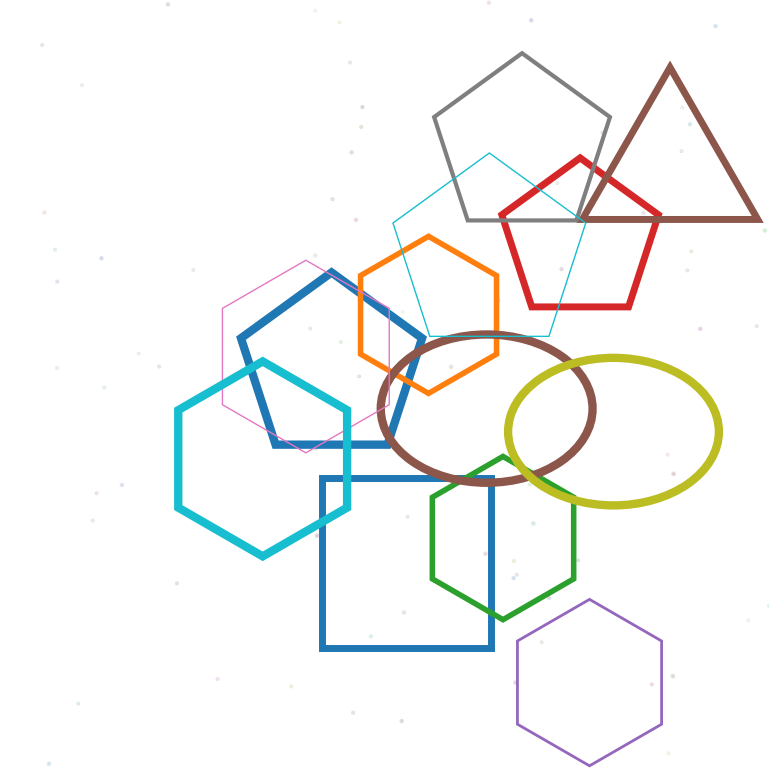[{"shape": "pentagon", "thickness": 3, "radius": 0.62, "center": [0.431, 0.523]}, {"shape": "square", "thickness": 2.5, "radius": 0.55, "center": [0.528, 0.269]}, {"shape": "hexagon", "thickness": 2, "radius": 0.51, "center": [0.557, 0.591]}, {"shape": "hexagon", "thickness": 2, "radius": 0.53, "center": [0.653, 0.301]}, {"shape": "pentagon", "thickness": 2.5, "radius": 0.53, "center": [0.753, 0.688]}, {"shape": "hexagon", "thickness": 1, "radius": 0.54, "center": [0.766, 0.114]}, {"shape": "triangle", "thickness": 2.5, "radius": 0.66, "center": [0.87, 0.781]}, {"shape": "oval", "thickness": 3, "radius": 0.69, "center": [0.632, 0.469]}, {"shape": "hexagon", "thickness": 0.5, "radius": 0.63, "center": [0.397, 0.537]}, {"shape": "pentagon", "thickness": 1.5, "radius": 0.6, "center": [0.678, 0.811]}, {"shape": "oval", "thickness": 3, "radius": 0.68, "center": [0.797, 0.439]}, {"shape": "hexagon", "thickness": 3, "radius": 0.63, "center": [0.341, 0.404]}, {"shape": "pentagon", "thickness": 0.5, "radius": 0.66, "center": [0.636, 0.67]}]